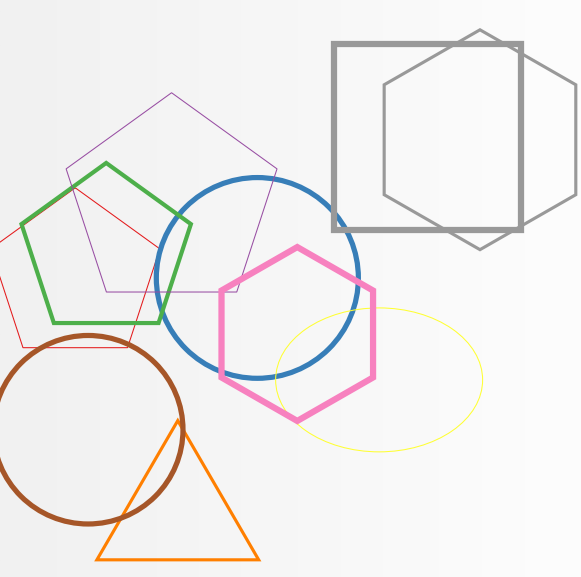[{"shape": "pentagon", "thickness": 0.5, "radius": 0.77, "center": [0.129, 0.521]}, {"shape": "circle", "thickness": 2.5, "radius": 0.87, "center": [0.443, 0.518]}, {"shape": "pentagon", "thickness": 2, "radius": 0.77, "center": [0.183, 0.564]}, {"shape": "pentagon", "thickness": 0.5, "radius": 0.95, "center": [0.295, 0.648]}, {"shape": "triangle", "thickness": 1.5, "radius": 0.8, "center": [0.306, 0.11]}, {"shape": "oval", "thickness": 0.5, "radius": 0.89, "center": [0.652, 0.341]}, {"shape": "circle", "thickness": 2.5, "radius": 0.82, "center": [0.152, 0.255]}, {"shape": "hexagon", "thickness": 3, "radius": 0.75, "center": [0.511, 0.421]}, {"shape": "hexagon", "thickness": 1.5, "radius": 0.95, "center": [0.826, 0.757]}, {"shape": "square", "thickness": 3, "radius": 0.8, "center": [0.736, 0.762]}]